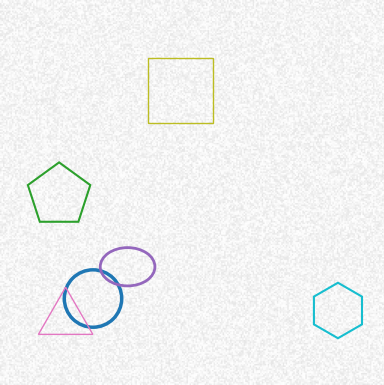[{"shape": "circle", "thickness": 2.5, "radius": 0.37, "center": [0.242, 0.225]}, {"shape": "pentagon", "thickness": 1.5, "radius": 0.43, "center": [0.153, 0.493]}, {"shape": "oval", "thickness": 2, "radius": 0.36, "center": [0.331, 0.307]}, {"shape": "triangle", "thickness": 1, "radius": 0.41, "center": [0.17, 0.172]}, {"shape": "square", "thickness": 1, "radius": 0.42, "center": [0.468, 0.765]}, {"shape": "hexagon", "thickness": 1.5, "radius": 0.36, "center": [0.878, 0.194]}]